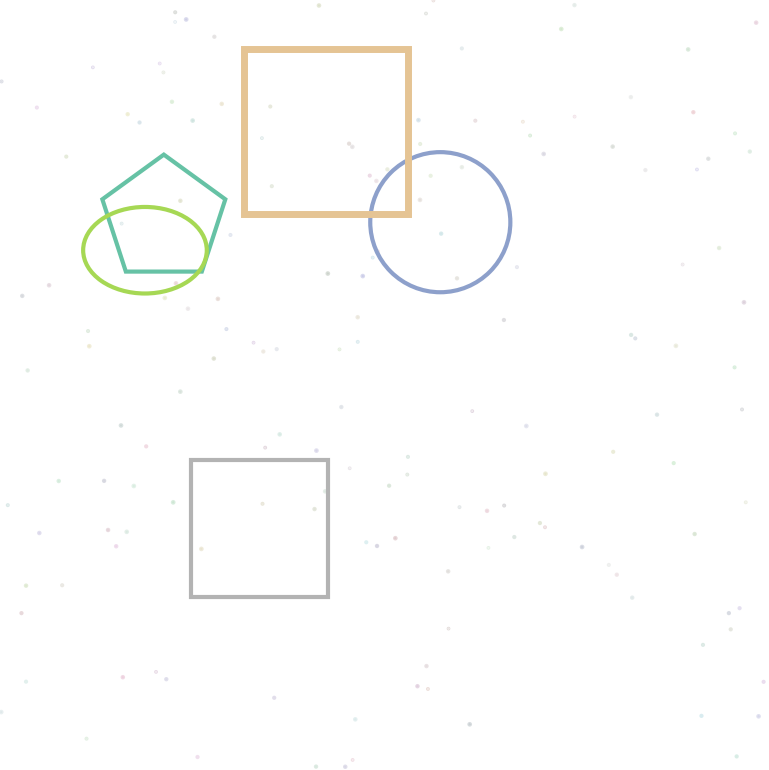[{"shape": "pentagon", "thickness": 1.5, "radius": 0.42, "center": [0.213, 0.715]}, {"shape": "circle", "thickness": 1.5, "radius": 0.45, "center": [0.572, 0.711]}, {"shape": "oval", "thickness": 1.5, "radius": 0.4, "center": [0.188, 0.675]}, {"shape": "square", "thickness": 2.5, "radius": 0.53, "center": [0.423, 0.829]}, {"shape": "square", "thickness": 1.5, "radius": 0.44, "center": [0.337, 0.314]}]